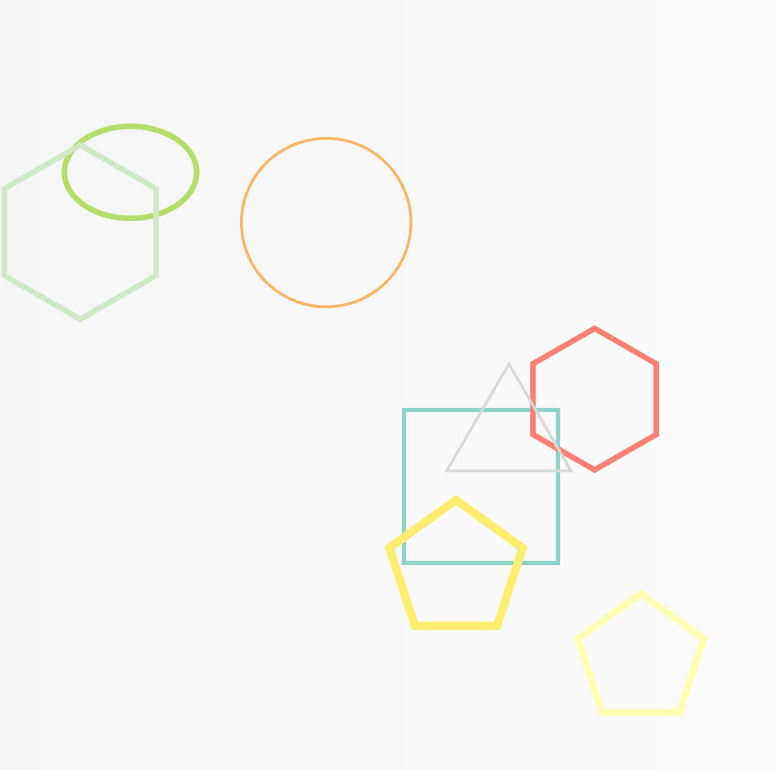[{"shape": "square", "thickness": 1.5, "radius": 0.5, "center": [0.62, 0.368]}, {"shape": "pentagon", "thickness": 2.5, "radius": 0.43, "center": [0.827, 0.144]}, {"shape": "hexagon", "thickness": 2, "radius": 0.46, "center": [0.767, 0.482]}, {"shape": "circle", "thickness": 1, "radius": 0.55, "center": [0.421, 0.711]}, {"shape": "oval", "thickness": 2, "radius": 0.43, "center": [0.168, 0.776]}, {"shape": "triangle", "thickness": 1, "radius": 0.46, "center": [0.657, 0.435]}, {"shape": "hexagon", "thickness": 2, "radius": 0.56, "center": [0.104, 0.699]}, {"shape": "pentagon", "thickness": 3, "radius": 0.45, "center": [0.588, 0.26]}]